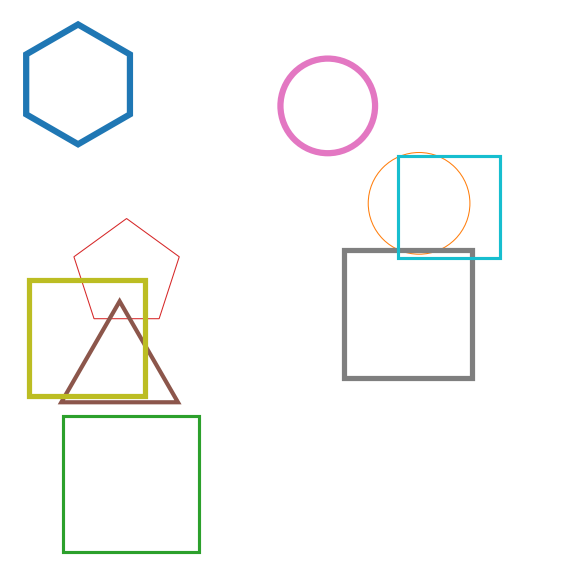[{"shape": "hexagon", "thickness": 3, "radius": 0.52, "center": [0.135, 0.853]}, {"shape": "circle", "thickness": 0.5, "radius": 0.44, "center": [0.726, 0.647]}, {"shape": "square", "thickness": 1.5, "radius": 0.59, "center": [0.228, 0.161]}, {"shape": "pentagon", "thickness": 0.5, "radius": 0.48, "center": [0.219, 0.525]}, {"shape": "triangle", "thickness": 2, "radius": 0.58, "center": [0.207, 0.361]}, {"shape": "circle", "thickness": 3, "radius": 0.41, "center": [0.568, 0.816]}, {"shape": "square", "thickness": 2.5, "radius": 0.55, "center": [0.706, 0.455]}, {"shape": "square", "thickness": 2.5, "radius": 0.5, "center": [0.151, 0.414]}, {"shape": "square", "thickness": 1.5, "radius": 0.44, "center": [0.778, 0.64]}]